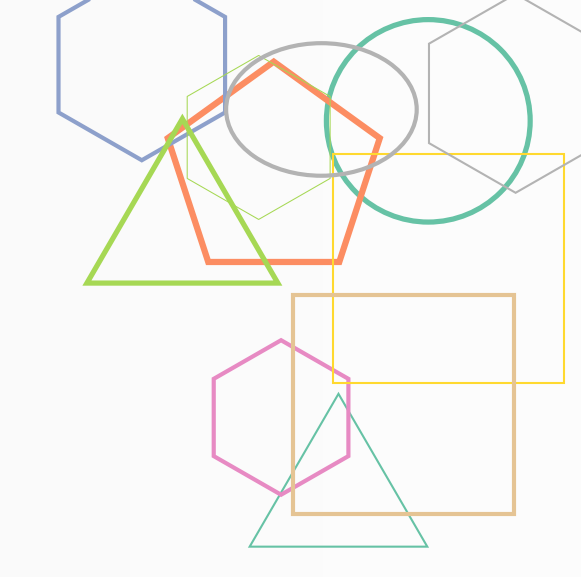[{"shape": "triangle", "thickness": 1, "radius": 0.88, "center": [0.582, 0.141]}, {"shape": "circle", "thickness": 2.5, "radius": 0.88, "center": [0.737, 0.79]}, {"shape": "pentagon", "thickness": 3, "radius": 0.96, "center": [0.471, 0.701]}, {"shape": "hexagon", "thickness": 2, "radius": 0.83, "center": [0.244, 0.887]}, {"shape": "hexagon", "thickness": 2, "radius": 0.67, "center": [0.484, 0.276]}, {"shape": "triangle", "thickness": 2.5, "radius": 0.95, "center": [0.314, 0.604]}, {"shape": "hexagon", "thickness": 0.5, "radius": 0.71, "center": [0.445, 0.761]}, {"shape": "square", "thickness": 1, "radius": 0.99, "center": [0.772, 0.534]}, {"shape": "square", "thickness": 2, "radius": 0.95, "center": [0.694, 0.299]}, {"shape": "hexagon", "thickness": 1, "radius": 0.86, "center": [0.887, 0.837]}, {"shape": "oval", "thickness": 2, "radius": 0.82, "center": [0.553, 0.81]}]